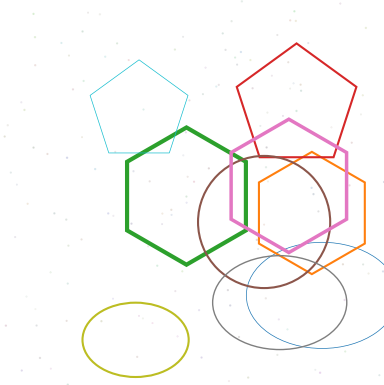[{"shape": "oval", "thickness": 0.5, "radius": 0.98, "center": [0.837, 0.233]}, {"shape": "hexagon", "thickness": 1.5, "radius": 0.79, "center": [0.81, 0.447]}, {"shape": "hexagon", "thickness": 3, "radius": 0.89, "center": [0.484, 0.491]}, {"shape": "pentagon", "thickness": 1.5, "radius": 0.82, "center": [0.77, 0.724]}, {"shape": "circle", "thickness": 1.5, "radius": 0.86, "center": [0.686, 0.423]}, {"shape": "hexagon", "thickness": 2.5, "radius": 0.87, "center": [0.75, 0.517]}, {"shape": "oval", "thickness": 1, "radius": 0.87, "center": [0.727, 0.214]}, {"shape": "oval", "thickness": 1.5, "radius": 0.69, "center": [0.352, 0.117]}, {"shape": "pentagon", "thickness": 0.5, "radius": 0.67, "center": [0.361, 0.711]}]